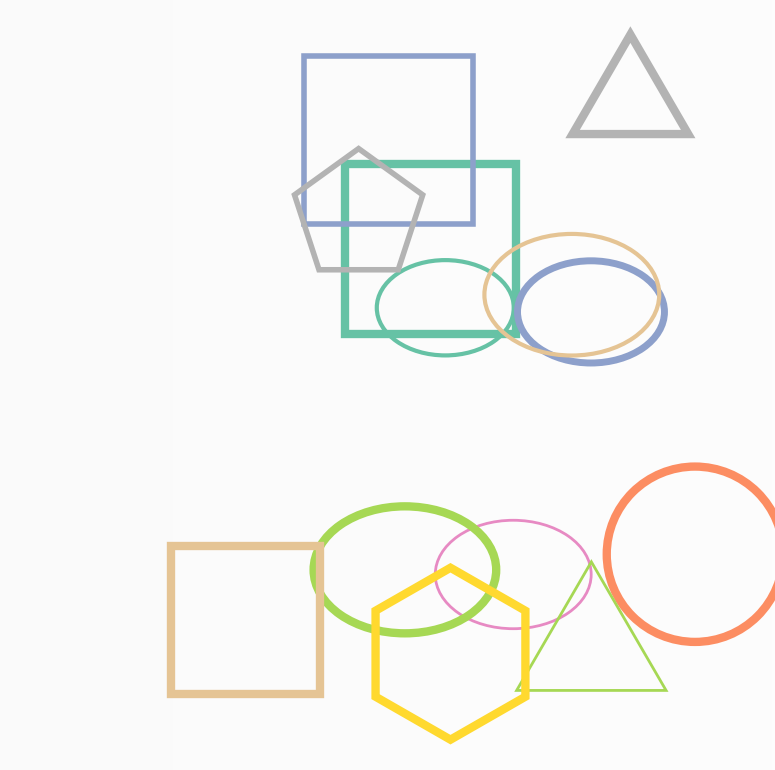[{"shape": "oval", "thickness": 1.5, "radius": 0.44, "center": [0.575, 0.6]}, {"shape": "square", "thickness": 3, "radius": 0.55, "center": [0.555, 0.676]}, {"shape": "circle", "thickness": 3, "radius": 0.57, "center": [0.897, 0.28]}, {"shape": "oval", "thickness": 2.5, "radius": 0.47, "center": [0.763, 0.595]}, {"shape": "square", "thickness": 2, "radius": 0.54, "center": [0.501, 0.818]}, {"shape": "oval", "thickness": 1, "radius": 0.5, "center": [0.662, 0.254]}, {"shape": "triangle", "thickness": 1, "radius": 0.56, "center": [0.763, 0.159]}, {"shape": "oval", "thickness": 3, "radius": 0.59, "center": [0.522, 0.26]}, {"shape": "hexagon", "thickness": 3, "radius": 0.56, "center": [0.581, 0.151]}, {"shape": "square", "thickness": 3, "radius": 0.48, "center": [0.317, 0.195]}, {"shape": "oval", "thickness": 1.5, "radius": 0.56, "center": [0.738, 0.617]}, {"shape": "triangle", "thickness": 3, "radius": 0.43, "center": [0.813, 0.869]}, {"shape": "pentagon", "thickness": 2, "radius": 0.43, "center": [0.463, 0.72]}]